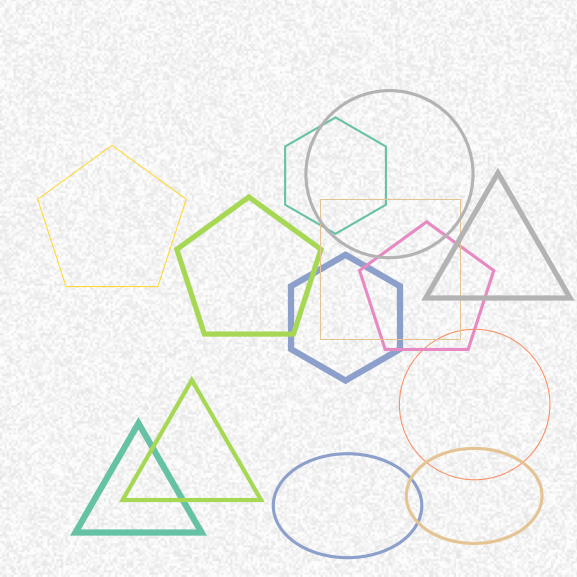[{"shape": "triangle", "thickness": 3, "radius": 0.63, "center": [0.24, 0.14]}, {"shape": "hexagon", "thickness": 1, "radius": 0.5, "center": [0.581, 0.695]}, {"shape": "circle", "thickness": 0.5, "radius": 0.65, "center": [0.822, 0.299]}, {"shape": "oval", "thickness": 1.5, "radius": 0.64, "center": [0.602, 0.123]}, {"shape": "hexagon", "thickness": 3, "radius": 0.54, "center": [0.598, 0.449]}, {"shape": "pentagon", "thickness": 1.5, "radius": 0.61, "center": [0.739, 0.493]}, {"shape": "pentagon", "thickness": 2.5, "radius": 0.66, "center": [0.431, 0.527]}, {"shape": "triangle", "thickness": 2, "radius": 0.69, "center": [0.332, 0.203]}, {"shape": "pentagon", "thickness": 0.5, "radius": 0.68, "center": [0.194, 0.612]}, {"shape": "oval", "thickness": 1.5, "radius": 0.59, "center": [0.821, 0.14]}, {"shape": "square", "thickness": 0.5, "radius": 0.61, "center": [0.675, 0.534]}, {"shape": "circle", "thickness": 1.5, "radius": 0.72, "center": [0.674, 0.698]}, {"shape": "triangle", "thickness": 2.5, "radius": 0.72, "center": [0.862, 0.555]}]